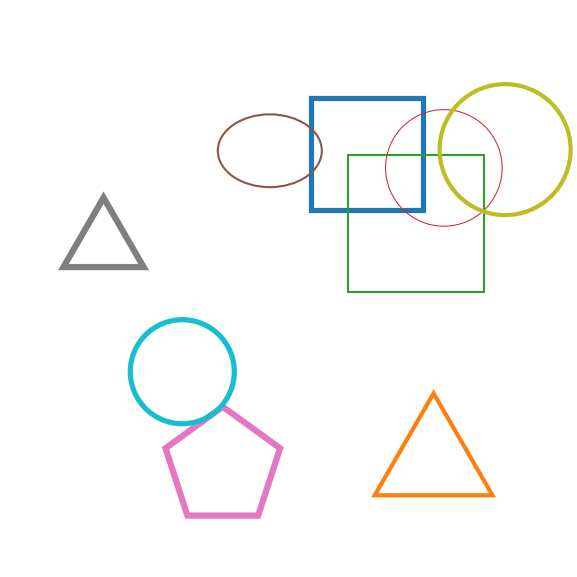[{"shape": "square", "thickness": 2.5, "radius": 0.48, "center": [0.636, 0.733]}, {"shape": "triangle", "thickness": 2, "radius": 0.59, "center": [0.751, 0.2]}, {"shape": "square", "thickness": 1, "radius": 0.59, "center": [0.72, 0.613]}, {"shape": "circle", "thickness": 0.5, "radius": 0.5, "center": [0.769, 0.708]}, {"shape": "oval", "thickness": 1, "radius": 0.45, "center": [0.467, 0.738]}, {"shape": "pentagon", "thickness": 3, "radius": 0.52, "center": [0.386, 0.191]}, {"shape": "triangle", "thickness": 3, "radius": 0.4, "center": [0.179, 0.577]}, {"shape": "circle", "thickness": 2, "radius": 0.57, "center": [0.875, 0.74]}, {"shape": "circle", "thickness": 2.5, "radius": 0.45, "center": [0.316, 0.355]}]